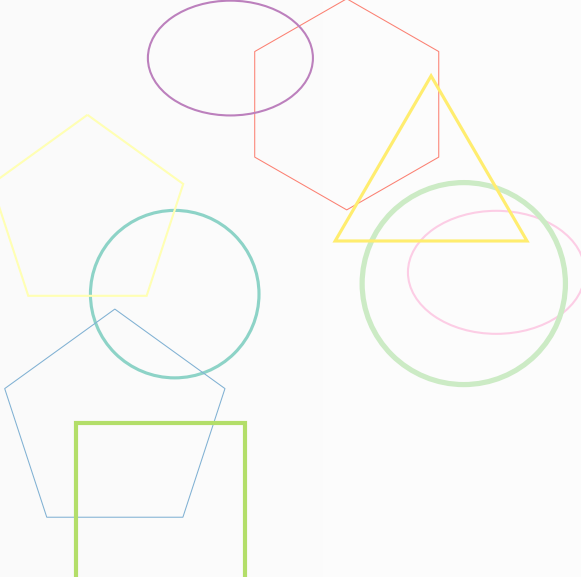[{"shape": "circle", "thickness": 1.5, "radius": 0.72, "center": [0.301, 0.49]}, {"shape": "pentagon", "thickness": 1, "radius": 0.87, "center": [0.15, 0.627]}, {"shape": "hexagon", "thickness": 0.5, "radius": 0.91, "center": [0.597, 0.818]}, {"shape": "pentagon", "thickness": 0.5, "radius": 1.0, "center": [0.198, 0.265]}, {"shape": "square", "thickness": 2, "radius": 0.72, "center": [0.276, 0.122]}, {"shape": "oval", "thickness": 1, "radius": 0.76, "center": [0.854, 0.528]}, {"shape": "oval", "thickness": 1, "radius": 0.71, "center": [0.396, 0.899]}, {"shape": "circle", "thickness": 2.5, "radius": 0.87, "center": [0.798, 0.508]}, {"shape": "triangle", "thickness": 1.5, "radius": 0.95, "center": [0.742, 0.677]}]